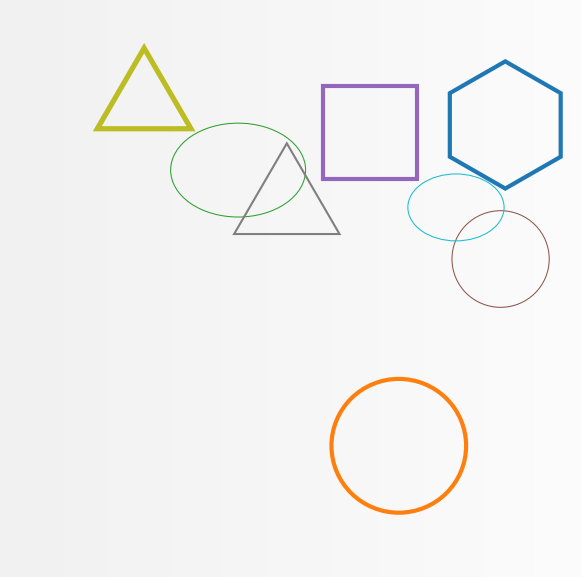[{"shape": "hexagon", "thickness": 2, "radius": 0.55, "center": [0.869, 0.783]}, {"shape": "circle", "thickness": 2, "radius": 0.58, "center": [0.686, 0.227]}, {"shape": "oval", "thickness": 0.5, "radius": 0.58, "center": [0.41, 0.705]}, {"shape": "square", "thickness": 2, "radius": 0.4, "center": [0.637, 0.769]}, {"shape": "circle", "thickness": 0.5, "radius": 0.42, "center": [0.861, 0.551]}, {"shape": "triangle", "thickness": 1, "radius": 0.52, "center": [0.493, 0.646]}, {"shape": "triangle", "thickness": 2.5, "radius": 0.47, "center": [0.248, 0.823]}, {"shape": "oval", "thickness": 0.5, "radius": 0.41, "center": [0.784, 0.64]}]